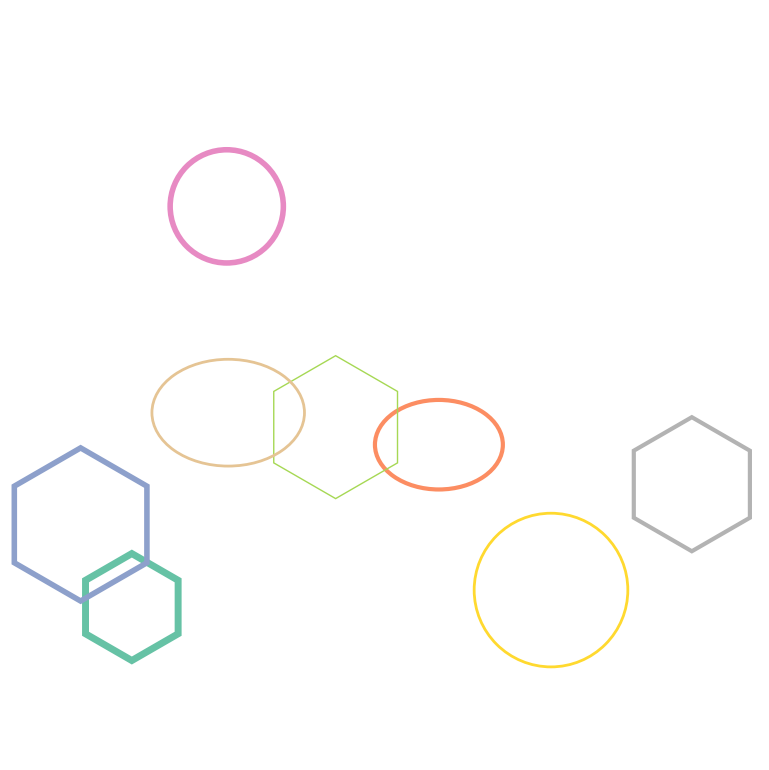[{"shape": "hexagon", "thickness": 2.5, "radius": 0.35, "center": [0.171, 0.212]}, {"shape": "oval", "thickness": 1.5, "radius": 0.42, "center": [0.57, 0.422]}, {"shape": "hexagon", "thickness": 2, "radius": 0.5, "center": [0.105, 0.319]}, {"shape": "circle", "thickness": 2, "radius": 0.37, "center": [0.294, 0.732]}, {"shape": "hexagon", "thickness": 0.5, "radius": 0.46, "center": [0.436, 0.445]}, {"shape": "circle", "thickness": 1, "radius": 0.5, "center": [0.716, 0.234]}, {"shape": "oval", "thickness": 1, "radius": 0.5, "center": [0.296, 0.464]}, {"shape": "hexagon", "thickness": 1.5, "radius": 0.44, "center": [0.898, 0.371]}]